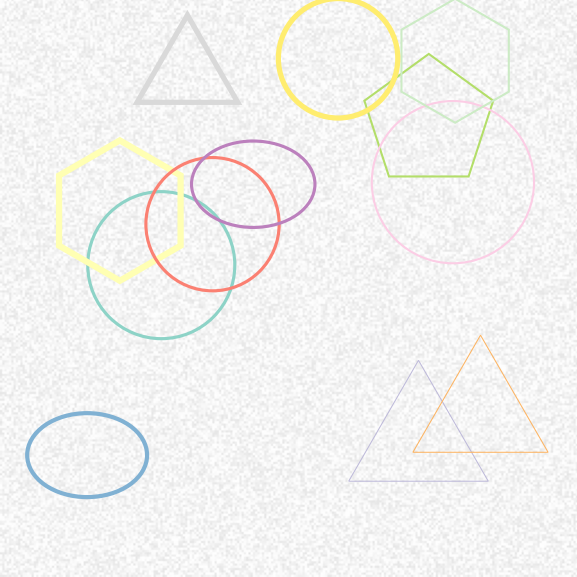[{"shape": "circle", "thickness": 1.5, "radius": 0.64, "center": [0.279, 0.54]}, {"shape": "hexagon", "thickness": 3, "radius": 0.61, "center": [0.207, 0.634]}, {"shape": "triangle", "thickness": 0.5, "radius": 0.7, "center": [0.725, 0.236]}, {"shape": "circle", "thickness": 1.5, "radius": 0.58, "center": [0.368, 0.611]}, {"shape": "oval", "thickness": 2, "radius": 0.52, "center": [0.151, 0.211]}, {"shape": "triangle", "thickness": 0.5, "radius": 0.68, "center": [0.832, 0.284]}, {"shape": "pentagon", "thickness": 1, "radius": 0.59, "center": [0.742, 0.788]}, {"shape": "circle", "thickness": 1, "radius": 0.7, "center": [0.784, 0.684]}, {"shape": "triangle", "thickness": 2.5, "radius": 0.5, "center": [0.325, 0.872]}, {"shape": "oval", "thickness": 1.5, "radius": 0.53, "center": [0.439, 0.68]}, {"shape": "hexagon", "thickness": 1, "radius": 0.54, "center": [0.788, 0.894]}, {"shape": "circle", "thickness": 2.5, "radius": 0.52, "center": [0.585, 0.898]}]